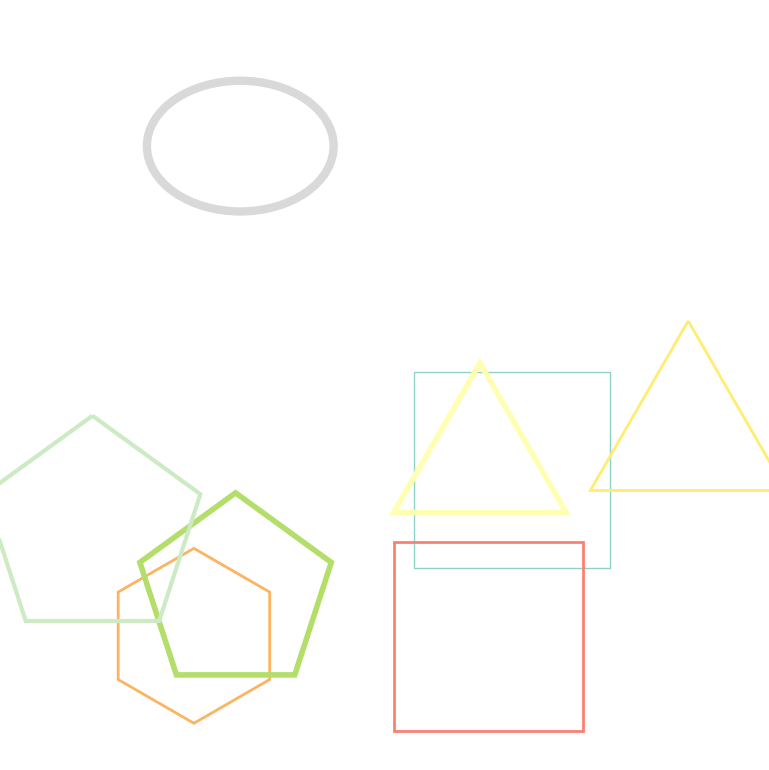[{"shape": "square", "thickness": 0.5, "radius": 0.64, "center": [0.665, 0.39]}, {"shape": "triangle", "thickness": 2, "radius": 0.65, "center": [0.623, 0.399]}, {"shape": "square", "thickness": 1, "radius": 0.61, "center": [0.635, 0.173]}, {"shape": "hexagon", "thickness": 1, "radius": 0.57, "center": [0.252, 0.174]}, {"shape": "pentagon", "thickness": 2, "radius": 0.65, "center": [0.306, 0.229]}, {"shape": "oval", "thickness": 3, "radius": 0.61, "center": [0.312, 0.81]}, {"shape": "pentagon", "thickness": 1.5, "radius": 0.74, "center": [0.12, 0.313]}, {"shape": "triangle", "thickness": 1, "radius": 0.73, "center": [0.894, 0.436]}]